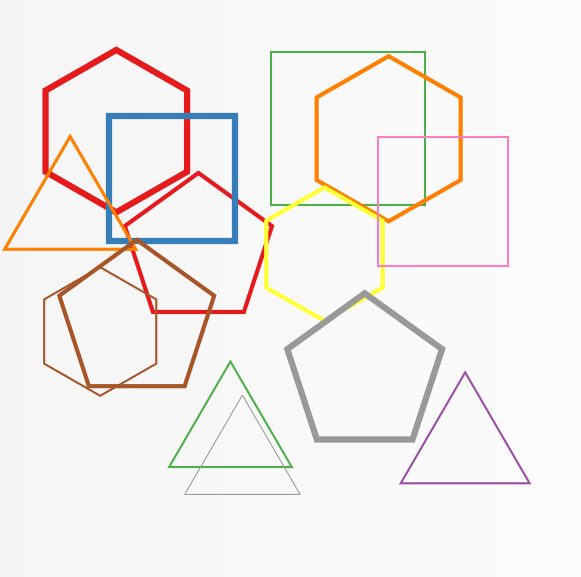[{"shape": "pentagon", "thickness": 2, "radius": 0.67, "center": [0.341, 0.567]}, {"shape": "hexagon", "thickness": 3, "radius": 0.7, "center": [0.2, 0.772]}, {"shape": "square", "thickness": 3, "radius": 0.54, "center": [0.296, 0.69]}, {"shape": "square", "thickness": 1, "radius": 0.66, "center": [0.599, 0.777]}, {"shape": "triangle", "thickness": 1, "radius": 0.61, "center": [0.396, 0.251]}, {"shape": "triangle", "thickness": 1, "radius": 0.64, "center": [0.8, 0.226]}, {"shape": "hexagon", "thickness": 2, "radius": 0.72, "center": [0.669, 0.759]}, {"shape": "triangle", "thickness": 1.5, "radius": 0.65, "center": [0.121, 0.633]}, {"shape": "hexagon", "thickness": 2, "radius": 0.58, "center": [0.558, 0.559]}, {"shape": "hexagon", "thickness": 1, "radius": 0.56, "center": [0.172, 0.425]}, {"shape": "pentagon", "thickness": 2, "radius": 0.7, "center": [0.235, 0.444]}, {"shape": "square", "thickness": 1, "radius": 0.56, "center": [0.762, 0.65]}, {"shape": "pentagon", "thickness": 3, "radius": 0.7, "center": [0.627, 0.351]}, {"shape": "triangle", "thickness": 0.5, "radius": 0.57, "center": [0.417, 0.2]}]